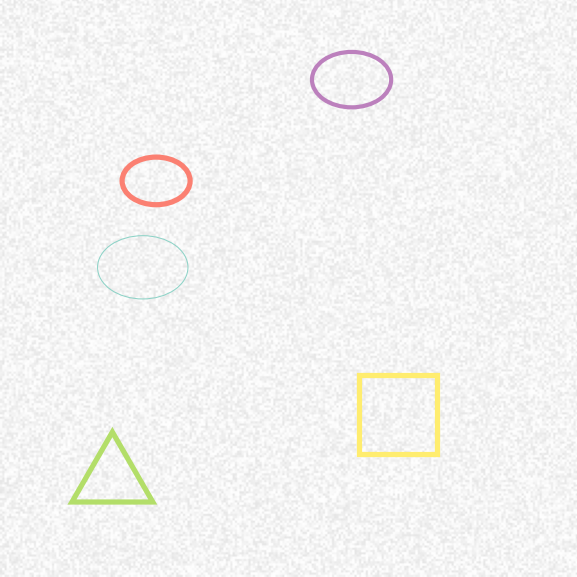[{"shape": "oval", "thickness": 0.5, "radius": 0.39, "center": [0.247, 0.536]}, {"shape": "oval", "thickness": 2.5, "radius": 0.29, "center": [0.27, 0.686]}, {"shape": "triangle", "thickness": 2.5, "radius": 0.4, "center": [0.195, 0.17]}, {"shape": "oval", "thickness": 2, "radius": 0.34, "center": [0.609, 0.861]}, {"shape": "square", "thickness": 2.5, "radius": 0.34, "center": [0.689, 0.282]}]